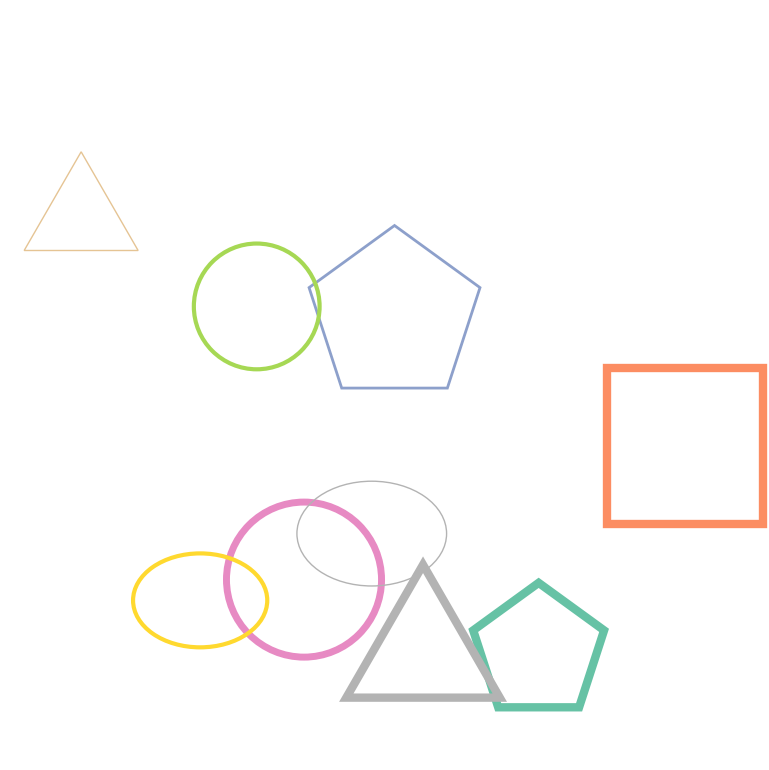[{"shape": "pentagon", "thickness": 3, "radius": 0.45, "center": [0.7, 0.154]}, {"shape": "square", "thickness": 3, "radius": 0.51, "center": [0.889, 0.421]}, {"shape": "pentagon", "thickness": 1, "radius": 0.58, "center": [0.512, 0.59]}, {"shape": "circle", "thickness": 2.5, "radius": 0.5, "center": [0.395, 0.247]}, {"shape": "circle", "thickness": 1.5, "radius": 0.41, "center": [0.333, 0.602]}, {"shape": "oval", "thickness": 1.5, "radius": 0.44, "center": [0.26, 0.22]}, {"shape": "triangle", "thickness": 0.5, "radius": 0.43, "center": [0.105, 0.717]}, {"shape": "oval", "thickness": 0.5, "radius": 0.49, "center": [0.483, 0.307]}, {"shape": "triangle", "thickness": 3, "radius": 0.58, "center": [0.549, 0.152]}]